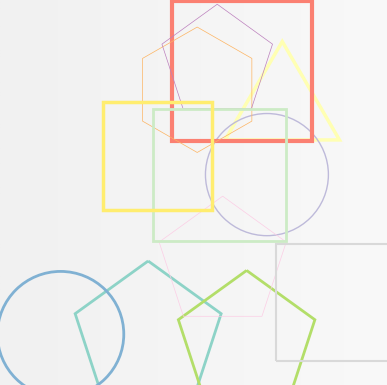[{"shape": "pentagon", "thickness": 2, "radius": 0.99, "center": [0.382, 0.124]}, {"shape": "triangle", "thickness": 2.5, "radius": 0.85, "center": [0.728, 0.722]}, {"shape": "circle", "thickness": 1, "radius": 0.79, "center": [0.689, 0.546]}, {"shape": "square", "thickness": 3, "radius": 0.91, "center": [0.625, 0.816]}, {"shape": "circle", "thickness": 2, "radius": 0.82, "center": [0.156, 0.132]}, {"shape": "hexagon", "thickness": 0.5, "radius": 0.81, "center": [0.509, 0.767]}, {"shape": "pentagon", "thickness": 2, "radius": 0.93, "center": [0.636, 0.112]}, {"shape": "pentagon", "thickness": 0.5, "radius": 0.86, "center": [0.575, 0.318]}, {"shape": "square", "thickness": 1.5, "radius": 0.76, "center": [0.863, 0.215]}, {"shape": "pentagon", "thickness": 0.5, "radius": 0.75, "center": [0.561, 0.839]}, {"shape": "square", "thickness": 2, "radius": 0.86, "center": [0.566, 0.545]}, {"shape": "square", "thickness": 2.5, "radius": 0.7, "center": [0.407, 0.594]}]